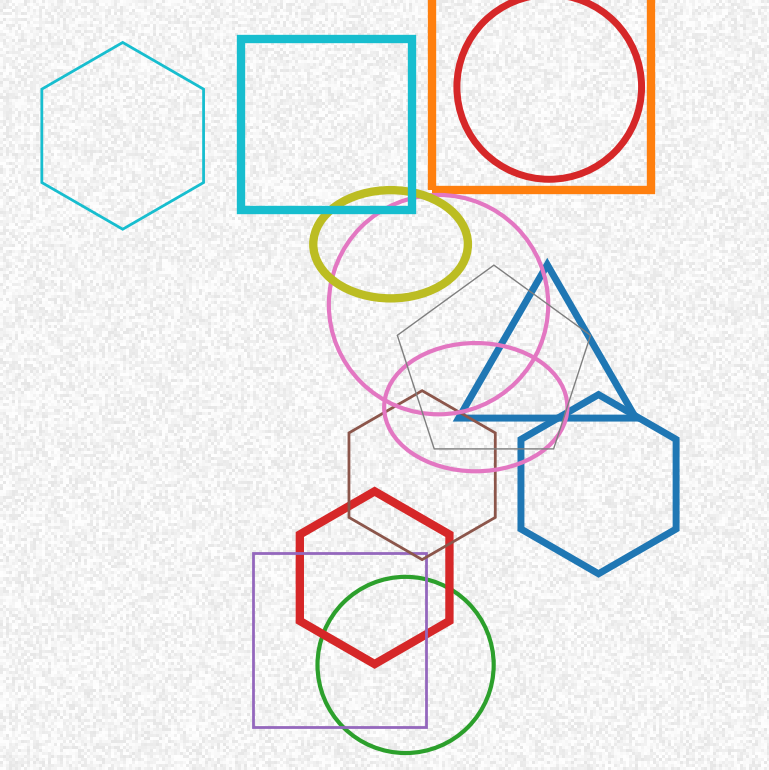[{"shape": "hexagon", "thickness": 2.5, "radius": 0.58, "center": [0.777, 0.371]}, {"shape": "triangle", "thickness": 2.5, "radius": 0.66, "center": [0.711, 0.523]}, {"shape": "square", "thickness": 3, "radius": 0.71, "center": [0.703, 0.895]}, {"shape": "circle", "thickness": 1.5, "radius": 0.57, "center": [0.527, 0.136]}, {"shape": "circle", "thickness": 2.5, "radius": 0.6, "center": [0.713, 0.887]}, {"shape": "hexagon", "thickness": 3, "radius": 0.56, "center": [0.487, 0.25]}, {"shape": "square", "thickness": 1, "radius": 0.56, "center": [0.441, 0.169]}, {"shape": "hexagon", "thickness": 1, "radius": 0.55, "center": [0.548, 0.383]}, {"shape": "oval", "thickness": 1.5, "radius": 0.59, "center": [0.618, 0.471]}, {"shape": "circle", "thickness": 1.5, "radius": 0.71, "center": [0.57, 0.604]}, {"shape": "pentagon", "thickness": 0.5, "radius": 0.66, "center": [0.641, 0.524]}, {"shape": "oval", "thickness": 3, "radius": 0.5, "center": [0.507, 0.683]}, {"shape": "hexagon", "thickness": 1, "radius": 0.61, "center": [0.159, 0.824]}, {"shape": "square", "thickness": 3, "radius": 0.55, "center": [0.424, 0.839]}]